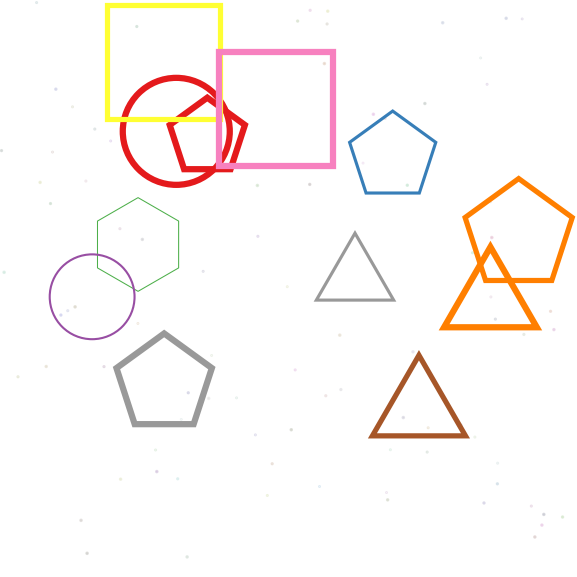[{"shape": "pentagon", "thickness": 3, "radius": 0.34, "center": [0.359, 0.762]}, {"shape": "circle", "thickness": 3, "radius": 0.46, "center": [0.305, 0.772]}, {"shape": "pentagon", "thickness": 1.5, "radius": 0.39, "center": [0.68, 0.728]}, {"shape": "hexagon", "thickness": 0.5, "radius": 0.41, "center": [0.239, 0.576]}, {"shape": "circle", "thickness": 1, "radius": 0.37, "center": [0.16, 0.485]}, {"shape": "triangle", "thickness": 3, "radius": 0.46, "center": [0.849, 0.479]}, {"shape": "pentagon", "thickness": 2.5, "radius": 0.49, "center": [0.898, 0.592]}, {"shape": "square", "thickness": 2.5, "radius": 0.49, "center": [0.283, 0.892]}, {"shape": "triangle", "thickness": 2.5, "radius": 0.47, "center": [0.725, 0.291]}, {"shape": "square", "thickness": 3, "radius": 0.49, "center": [0.478, 0.811]}, {"shape": "pentagon", "thickness": 3, "radius": 0.43, "center": [0.284, 0.335]}, {"shape": "triangle", "thickness": 1.5, "radius": 0.39, "center": [0.615, 0.518]}]